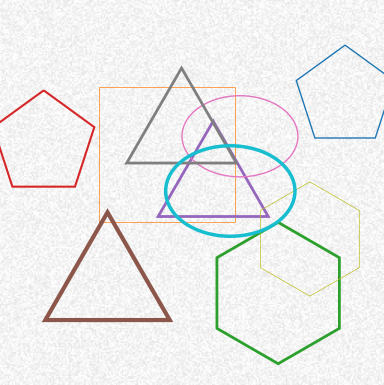[{"shape": "pentagon", "thickness": 1, "radius": 0.67, "center": [0.896, 0.749]}, {"shape": "square", "thickness": 0.5, "radius": 0.88, "center": [0.433, 0.599]}, {"shape": "hexagon", "thickness": 2, "radius": 0.92, "center": [0.722, 0.239]}, {"shape": "pentagon", "thickness": 1.5, "radius": 0.69, "center": [0.113, 0.627]}, {"shape": "triangle", "thickness": 2, "radius": 0.83, "center": [0.554, 0.52]}, {"shape": "triangle", "thickness": 3, "radius": 0.93, "center": [0.279, 0.262]}, {"shape": "oval", "thickness": 1, "radius": 0.75, "center": [0.623, 0.646]}, {"shape": "triangle", "thickness": 2, "radius": 0.82, "center": [0.472, 0.659]}, {"shape": "hexagon", "thickness": 0.5, "radius": 0.74, "center": [0.805, 0.379]}, {"shape": "oval", "thickness": 2.5, "radius": 0.84, "center": [0.598, 0.504]}]